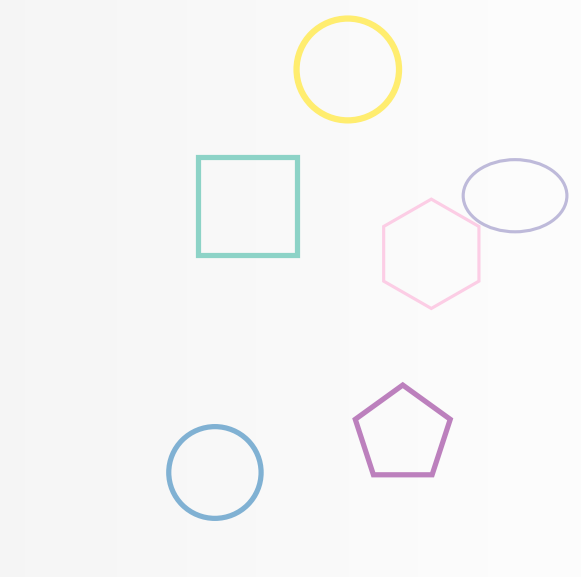[{"shape": "square", "thickness": 2.5, "radius": 0.43, "center": [0.426, 0.643]}, {"shape": "oval", "thickness": 1.5, "radius": 0.45, "center": [0.886, 0.66]}, {"shape": "circle", "thickness": 2.5, "radius": 0.4, "center": [0.37, 0.181]}, {"shape": "hexagon", "thickness": 1.5, "radius": 0.47, "center": [0.742, 0.56]}, {"shape": "pentagon", "thickness": 2.5, "radius": 0.43, "center": [0.693, 0.246]}, {"shape": "circle", "thickness": 3, "radius": 0.44, "center": [0.598, 0.879]}]